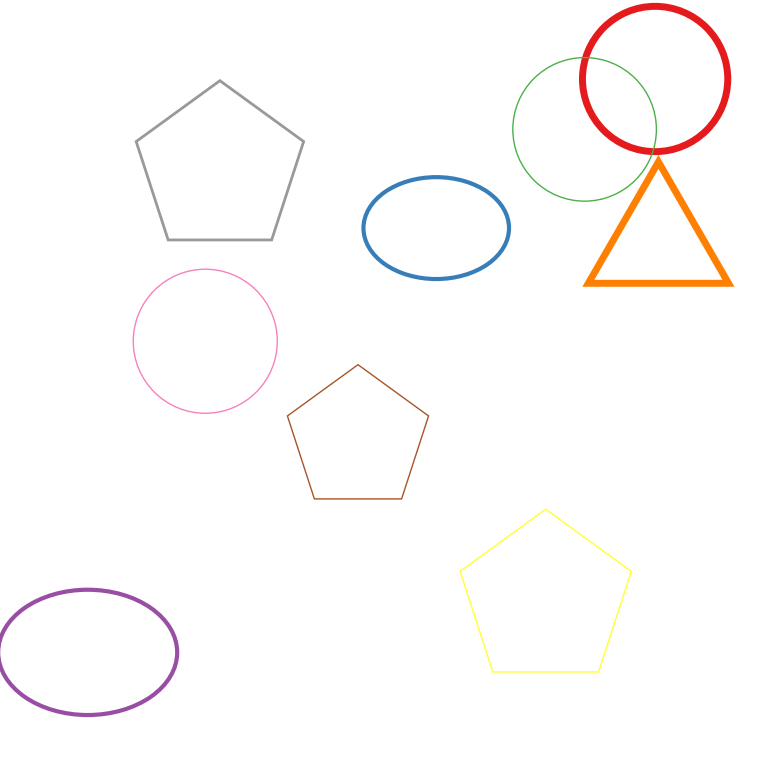[{"shape": "circle", "thickness": 2.5, "radius": 0.47, "center": [0.851, 0.897]}, {"shape": "oval", "thickness": 1.5, "radius": 0.47, "center": [0.567, 0.704]}, {"shape": "circle", "thickness": 0.5, "radius": 0.47, "center": [0.759, 0.832]}, {"shape": "oval", "thickness": 1.5, "radius": 0.58, "center": [0.114, 0.153]}, {"shape": "triangle", "thickness": 2.5, "radius": 0.53, "center": [0.855, 0.685]}, {"shape": "pentagon", "thickness": 0.5, "radius": 0.58, "center": [0.709, 0.222]}, {"shape": "pentagon", "thickness": 0.5, "radius": 0.48, "center": [0.465, 0.43]}, {"shape": "circle", "thickness": 0.5, "radius": 0.47, "center": [0.267, 0.557]}, {"shape": "pentagon", "thickness": 1, "radius": 0.57, "center": [0.286, 0.781]}]